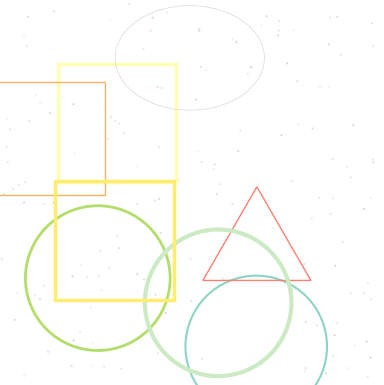[{"shape": "circle", "thickness": 1.5, "radius": 0.92, "center": [0.666, 0.1]}, {"shape": "square", "thickness": 2.5, "radius": 0.76, "center": [0.304, 0.68]}, {"shape": "triangle", "thickness": 1, "radius": 0.81, "center": [0.667, 0.353]}, {"shape": "square", "thickness": 1, "radius": 0.74, "center": [0.126, 0.64]}, {"shape": "circle", "thickness": 2, "radius": 0.94, "center": [0.254, 0.278]}, {"shape": "oval", "thickness": 0.5, "radius": 0.97, "center": [0.493, 0.85]}, {"shape": "circle", "thickness": 3, "radius": 0.95, "center": [0.567, 0.213]}, {"shape": "square", "thickness": 2.5, "radius": 0.78, "center": [0.297, 0.376]}]